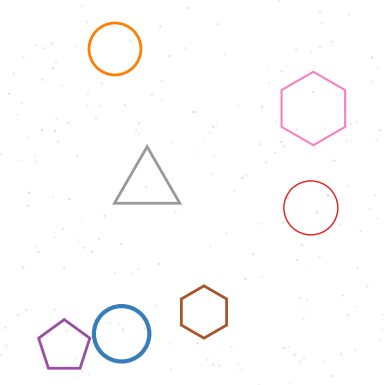[{"shape": "circle", "thickness": 1, "radius": 0.35, "center": [0.807, 0.46]}, {"shape": "circle", "thickness": 3, "radius": 0.36, "center": [0.316, 0.133]}, {"shape": "pentagon", "thickness": 2, "radius": 0.35, "center": [0.167, 0.1]}, {"shape": "circle", "thickness": 2, "radius": 0.34, "center": [0.299, 0.873]}, {"shape": "hexagon", "thickness": 2, "radius": 0.34, "center": [0.53, 0.19]}, {"shape": "hexagon", "thickness": 1.5, "radius": 0.48, "center": [0.814, 0.718]}, {"shape": "triangle", "thickness": 2, "radius": 0.49, "center": [0.382, 0.521]}]